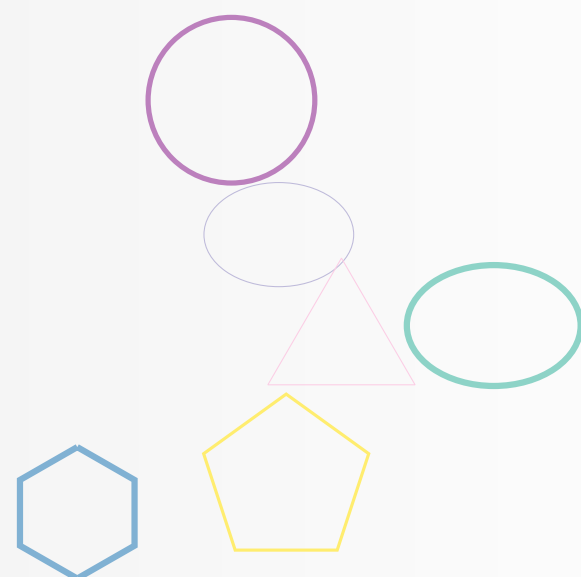[{"shape": "oval", "thickness": 3, "radius": 0.75, "center": [0.849, 0.435]}, {"shape": "oval", "thickness": 0.5, "radius": 0.64, "center": [0.48, 0.593]}, {"shape": "hexagon", "thickness": 3, "radius": 0.57, "center": [0.133, 0.111]}, {"shape": "triangle", "thickness": 0.5, "radius": 0.73, "center": [0.587, 0.406]}, {"shape": "circle", "thickness": 2.5, "radius": 0.72, "center": [0.398, 0.826]}, {"shape": "pentagon", "thickness": 1.5, "radius": 0.75, "center": [0.492, 0.167]}]